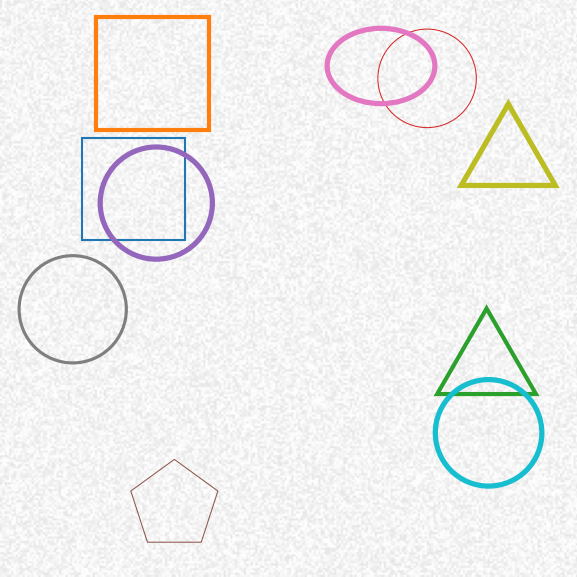[{"shape": "square", "thickness": 1, "radius": 0.44, "center": [0.231, 0.672]}, {"shape": "square", "thickness": 2, "radius": 0.49, "center": [0.264, 0.872]}, {"shape": "triangle", "thickness": 2, "radius": 0.49, "center": [0.843, 0.366]}, {"shape": "circle", "thickness": 0.5, "radius": 0.43, "center": [0.74, 0.863]}, {"shape": "circle", "thickness": 2.5, "radius": 0.49, "center": [0.271, 0.647]}, {"shape": "pentagon", "thickness": 0.5, "radius": 0.4, "center": [0.302, 0.124]}, {"shape": "oval", "thickness": 2.5, "radius": 0.47, "center": [0.66, 0.885]}, {"shape": "circle", "thickness": 1.5, "radius": 0.46, "center": [0.126, 0.464]}, {"shape": "triangle", "thickness": 2.5, "radius": 0.47, "center": [0.88, 0.725]}, {"shape": "circle", "thickness": 2.5, "radius": 0.46, "center": [0.846, 0.25]}]